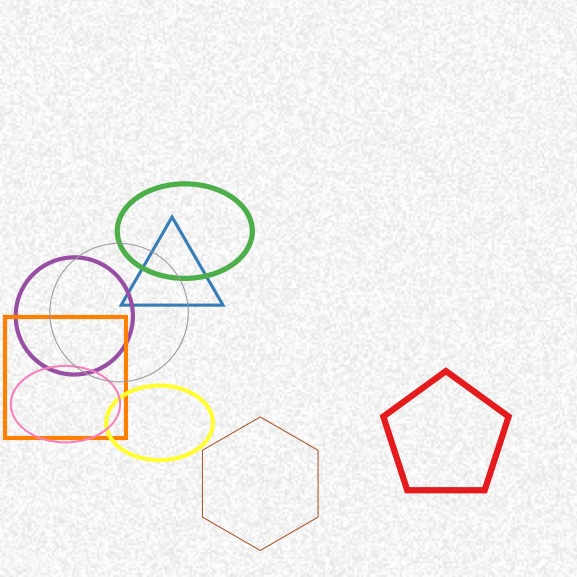[{"shape": "pentagon", "thickness": 3, "radius": 0.57, "center": [0.772, 0.243]}, {"shape": "triangle", "thickness": 1.5, "radius": 0.51, "center": [0.298, 0.522]}, {"shape": "oval", "thickness": 2.5, "radius": 0.58, "center": [0.32, 0.599]}, {"shape": "circle", "thickness": 2, "radius": 0.51, "center": [0.129, 0.452]}, {"shape": "square", "thickness": 2, "radius": 0.52, "center": [0.114, 0.346]}, {"shape": "oval", "thickness": 2, "radius": 0.46, "center": [0.276, 0.267]}, {"shape": "hexagon", "thickness": 0.5, "radius": 0.58, "center": [0.451, 0.162]}, {"shape": "oval", "thickness": 1, "radius": 0.47, "center": [0.113, 0.299]}, {"shape": "circle", "thickness": 0.5, "radius": 0.6, "center": [0.206, 0.458]}]